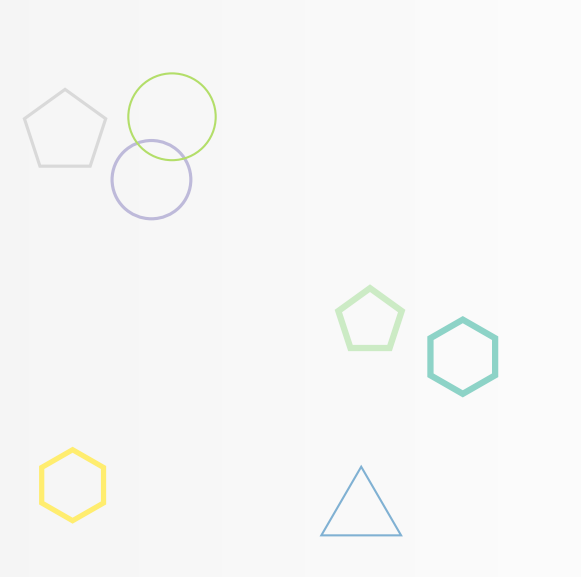[{"shape": "hexagon", "thickness": 3, "radius": 0.32, "center": [0.796, 0.381]}, {"shape": "circle", "thickness": 1.5, "radius": 0.34, "center": [0.261, 0.688]}, {"shape": "triangle", "thickness": 1, "radius": 0.4, "center": [0.621, 0.112]}, {"shape": "circle", "thickness": 1, "radius": 0.38, "center": [0.296, 0.797]}, {"shape": "pentagon", "thickness": 1.5, "radius": 0.37, "center": [0.112, 0.771]}, {"shape": "pentagon", "thickness": 3, "radius": 0.29, "center": [0.637, 0.443]}, {"shape": "hexagon", "thickness": 2.5, "radius": 0.31, "center": [0.125, 0.159]}]